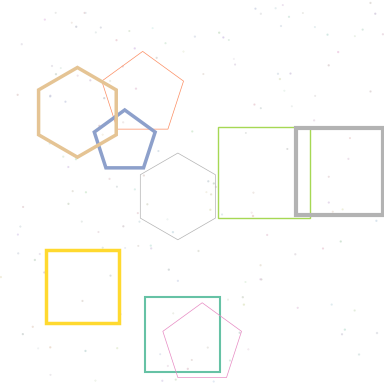[{"shape": "square", "thickness": 1.5, "radius": 0.49, "center": [0.474, 0.131]}, {"shape": "pentagon", "thickness": 0.5, "radius": 0.56, "center": [0.371, 0.755]}, {"shape": "pentagon", "thickness": 2.5, "radius": 0.42, "center": [0.324, 0.631]}, {"shape": "pentagon", "thickness": 0.5, "radius": 0.54, "center": [0.525, 0.106]}, {"shape": "square", "thickness": 1, "radius": 0.59, "center": [0.686, 0.552]}, {"shape": "square", "thickness": 2.5, "radius": 0.47, "center": [0.215, 0.256]}, {"shape": "hexagon", "thickness": 2.5, "radius": 0.58, "center": [0.201, 0.708]}, {"shape": "hexagon", "thickness": 0.5, "radius": 0.56, "center": [0.462, 0.49]}, {"shape": "square", "thickness": 3, "radius": 0.56, "center": [0.882, 0.555]}]